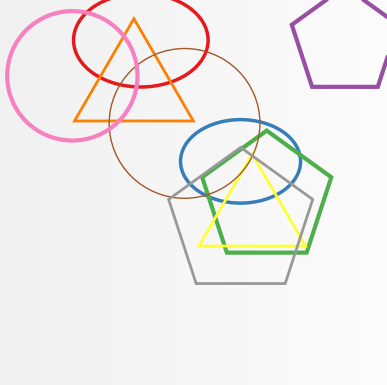[{"shape": "oval", "thickness": 2.5, "radius": 0.87, "center": [0.363, 0.896]}, {"shape": "oval", "thickness": 2.5, "radius": 0.77, "center": [0.621, 0.581]}, {"shape": "pentagon", "thickness": 3, "radius": 0.88, "center": [0.688, 0.486]}, {"shape": "pentagon", "thickness": 3, "radius": 0.72, "center": [0.89, 0.891]}, {"shape": "triangle", "thickness": 2, "radius": 0.89, "center": [0.346, 0.774]}, {"shape": "triangle", "thickness": 2, "radius": 0.79, "center": [0.651, 0.44]}, {"shape": "circle", "thickness": 1, "radius": 0.97, "center": [0.476, 0.679]}, {"shape": "circle", "thickness": 3, "radius": 0.84, "center": [0.187, 0.803]}, {"shape": "pentagon", "thickness": 2, "radius": 0.98, "center": [0.621, 0.422]}]